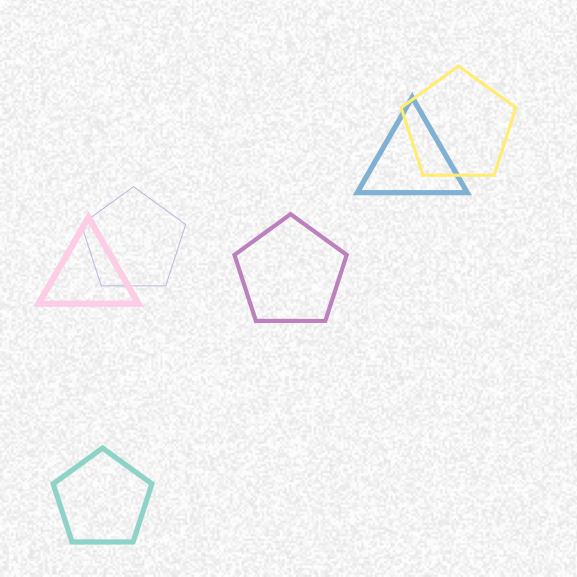[{"shape": "pentagon", "thickness": 2.5, "radius": 0.45, "center": [0.178, 0.133]}, {"shape": "pentagon", "thickness": 0.5, "radius": 0.47, "center": [0.231, 0.581]}, {"shape": "triangle", "thickness": 2.5, "radius": 0.55, "center": [0.714, 0.721]}, {"shape": "triangle", "thickness": 3, "radius": 0.5, "center": [0.153, 0.523]}, {"shape": "pentagon", "thickness": 2, "radius": 0.51, "center": [0.503, 0.526]}, {"shape": "pentagon", "thickness": 1.5, "radius": 0.52, "center": [0.794, 0.78]}]